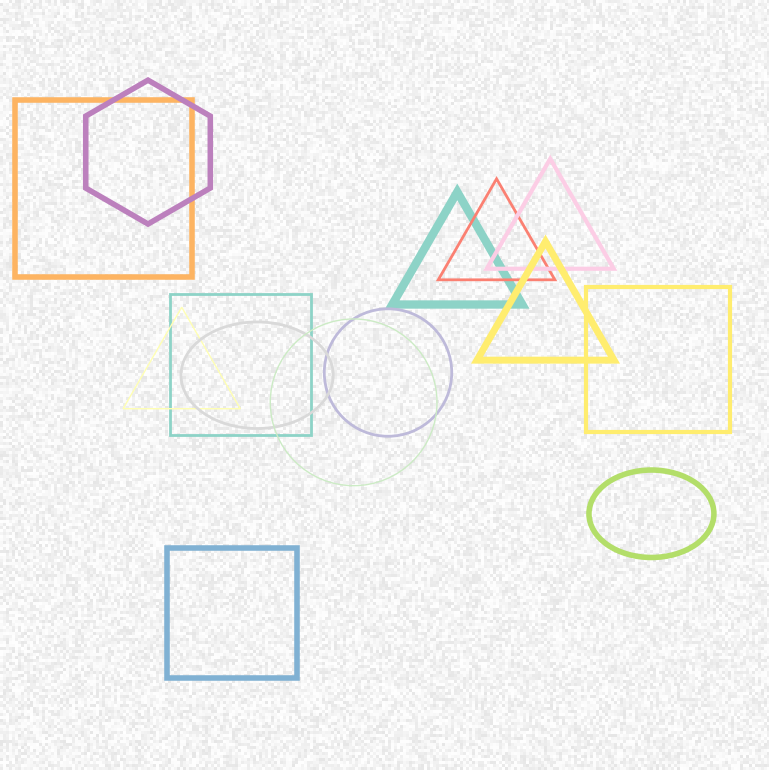[{"shape": "square", "thickness": 1, "radius": 0.46, "center": [0.313, 0.526]}, {"shape": "triangle", "thickness": 3, "radius": 0.49, "center": [0.594, 0.653]}, {"shape": "triangle", "thickness": 0.5, "radius": 0.44, "center": [0.236, 0.513]}, {"shape": "circle", "thickness": 1, "radius": 0.41, "center": [0.504, 0.516]}, {"shape": "triangle", "thickness": 1, "radius": 0.44, "center": [0.645, 0.68]}, {"shape": "square", "thickness": 2, "radius": 0.42, "center": [0.301, 0.204]}, {"shape": "square", "thickness": 2, "radius": 0.58, "center": [0.135, 0.755]}, {"shape": "oval", "thickness": 2, "radius": 0.41, "center": [0.846, 0.333]}, {"shape": "triangle", "thickness": 1.5, "radius": 0.48, "center": [0.715, 0.699]}, {"shape": "oval", "thickness": 1, "radius": 0.49, "center": [0.334, 0.513]}, {"shape": "hexagon", "thickness": 2, "radius": 0.47, "center": [0.192, 0.802]}, {"shape": "circle", "thickness": 0.5, "radius": 0.54, "center": [0.459, 0.478]}, {"shape": "triangle", "thickness": 2.5, "radius": 0.51, "center": [0.708, 0.584]}, {"shape": "square", "thickness": 1.5, "radius": 0.47, "center": [0.855, 0.533]}]